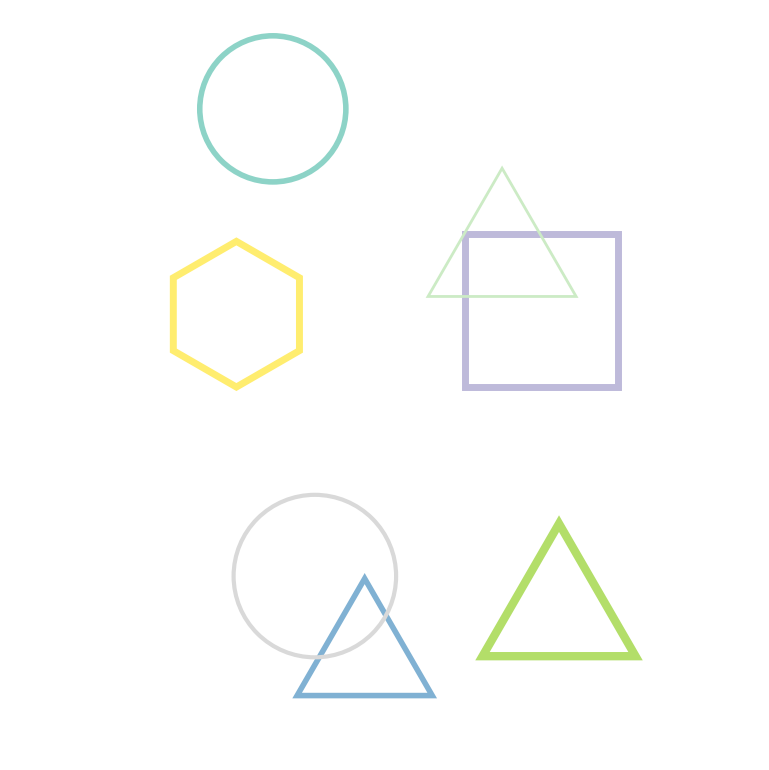[{"shape": "circle", "thickness": 2, "radius": 0.47, "center": [0.354, 0.859]}, {"shape": "square", "thickness": 2.5, "radius": 0.5, "center": [0.703, 0.597]}, {"shape": "triangle", "thickness": 2, "radius": 0.51, "center": [0.474, 0.147]}, {"shape": "triangle", "thickness": 3, "radius": 0.57, "center": [0.726, 0.205]}, {"shape": "circle", "thickness": 1.5, "radius": 0.53, "center": [0.409, 0.252]}, {"shape": "triangle", "thickness": 1, "radius": 0.56, "center": [0.652, 0.67]}, {"shape": "hexagon", "thickness": 2.5, "radius": 0.47, "center": [0.307, 0.592]}]